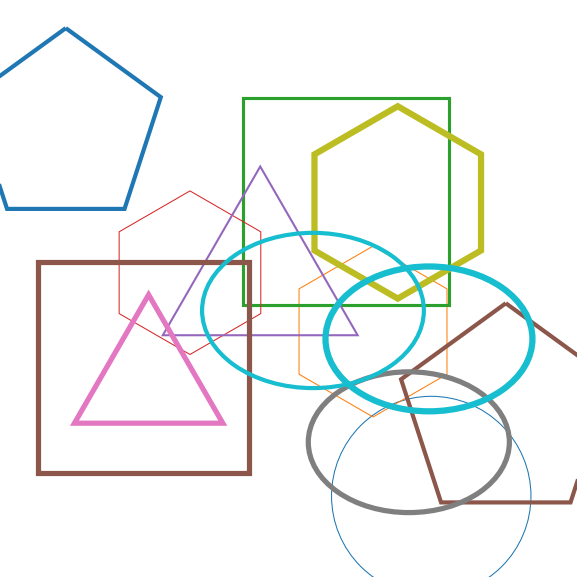[{"shape": "circle", "thickness": 0.5, "radius": 0.86, "center": [0.747, 0.14]}, {"shape": "pentagon", "thickness": 2, "radius": 0.87, "center": [0.114, 0.777]}, {"shape": "hexagon", "thickness": 0.5, "radius": 0.74, "center": [0.646, 0.425]}, {"shape": "square", "thickness": 1.5, "radius": 0.9, "center": [0.599, 0.651]}, {"shape": "hexagon", "thickness": 0.5, "radius": 0.71, "center": [0.329, 0.527]}, {"shape": "triangle", "thickness": 1, "radius": 0.97, "center": [0.451, 0.516]}, {"shape": "square", "thickness": 2.5, "radius": 0.92, "center": [0.248, 0.363]}, {"shape": "pentagon", "thickness": 2, "radius": 0.95, "center": [0.876, 0.283]}, {"shape": "triangle", "thickness": 2.5, "radius": 0.74, "center": [0.257, 0.34]}, {"shape": "oval", "thickness": 2.5, "radius": 0.87, "center": [0.708, 0.233]}, {"shape": "hexagon", "thickness": 3, "radius": 0.83, "center": [0.689, 0.649]}, {"shape": "oval", "thickness": 2, "radius": 0.96, "center": [0.542, 0.462]}, {"shape": "oval", "thickness": 3, "radius": 0.9, "center": [0.743, 0.412]}]